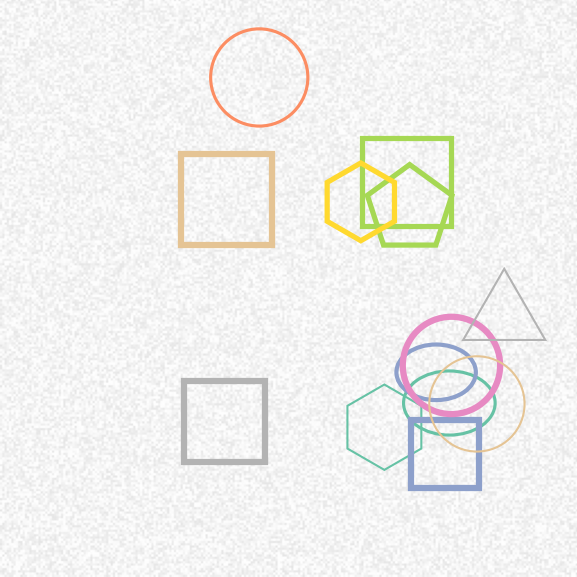[{"shape": "oval", "thickness": 1.5, "radius": 0.4, "center": [0.778, 0.301]}, {"shape": "hexagon", "thickness": 1, "radius": 0.37, "center": [0.666, 0.259]}, {"shape": "circle", "thickness": 1.5, "radius": 0.42, "center": [0.449, 0.865]}, {"shape": "oval", "thickness": 2, "radius": 0.34, "center": [0.755, 0.354]}, {"shape": "square", "thickness": 3, "radius": 0.3, "center": [0.771, 0.213]}, {"shape": "circle", "thickness": 3, "radius": 0.42, "center": [0.782, 0.366]}, {"shape": "pentagon", "thickness": 2.5, "radius": 0.39, "center": [0.709, 0.637]}, {"shape": "square", "thickness": 2.5, "radius": 0.38, "center": [0.704, 0.684]}, {"shape": "hexagon", "thickness": 2.5, "radius": 0.34, "center": [0.625, 0.65]}, {"shape": "square", "thickness": 3, "radius": 0.39, "center": [0.393, 0.653]}, {"shape": "circle", "thickness": 1, "radius": 0.41, "center": [0.826, 0.3]}, {"shape": "triangle", "thickness": 1, "radius": 0.41, "center": [0.873, 0.452]}, {"shape": "square", "thickness": 3, "radius": 0.35, "center": [0.389, 0.269]}]